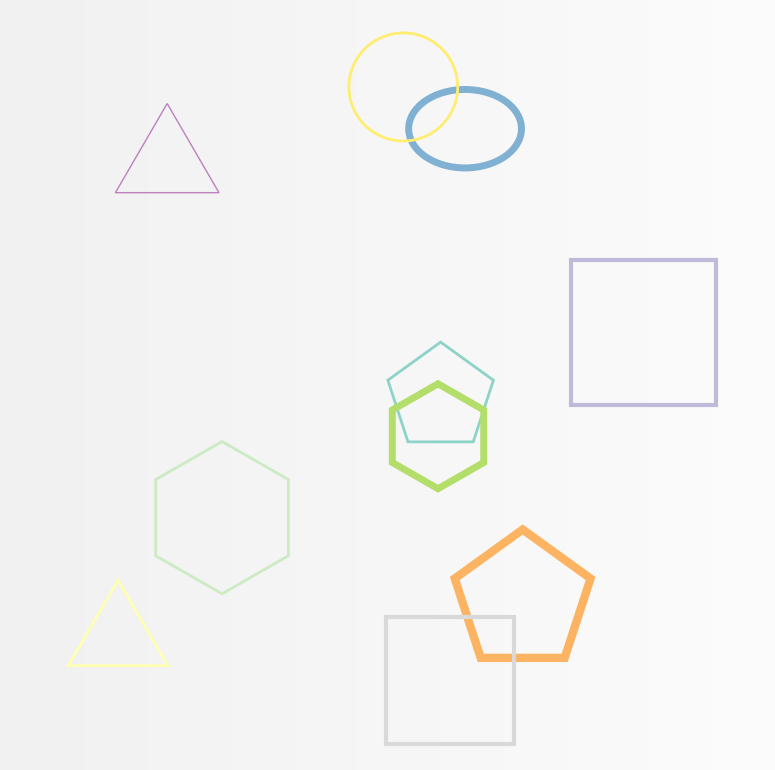[{"shape": "pentagon", "thickness": 1, "radius": 0.36, "center": [0.569, 0.484]}, {"shape": "triangle", "thickness": 1, "radius": 0.37, "center": [0.152, 0.173]}, {"shape": "square", "thickness": 1.5, "radius": 0.47, "center": [0.83, 0.568]}, {"shape": "oval", "thickness": 2.5, "radius": 0.36, "center": [0.6, 0.833]}, {"shape": "pentagon", "thickness": 3, "radius": 0.46, "center": [0.674, 0.22]}, {"shape": "hexagon", "thickness": 2.5, "radius": 0.34, "center": [0.565, 0.433]}, {"shape": "square", "thickness": 1.5, "radius": 0.41, "center": [0.581, 0.116]}, {"shape": "triangle", "thickness": 0.5, "radius": 0.39, "center": [0.216, 0.788]}, {"shape": "hexagon", "thickness": 1, "radius": 0.49, "center": [0.287, 0.328]}, {"shape": "circle", "thickness": 1, "radius": 0.35, "center": [0.52, 0.887]}]